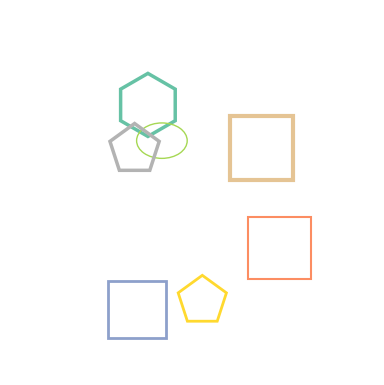[{"shape": "hexagon", "thickness": 2.5, "radius": 0.41, "center": [0.384, 0.727]}, {"shape": "square", "thickness": 1.5, "radius": 0.4, "center": [0.726, 0.356]}, {"shape": "square", "thickness": 2, "radius": 0.37, "center": [0.357, 0.196]}, {"shape": "oval", "thickness": 1, "radius": 0.33, "center": [0.421, 0.635]}, {"shape": "pentagon", "thickness": 2, "radius": 0.33, "center": [0.525, 0.219]}, {"shape": "square", "thickness": 3, "radius": 0.41, "center": [0.679, 0.615]}, {"shape": "pentagon", "thickness": 2.5, "radius": 0.34, "center": [0.35, 0.612]}]